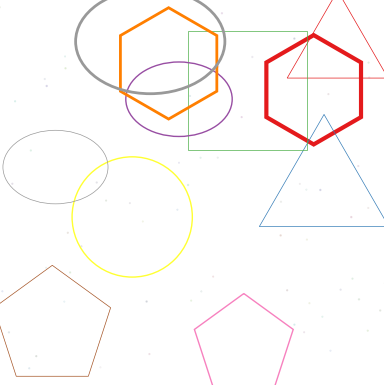[{"shape": "triangle", "thickness": 0.5, "radius": 0.76, "center": [0.877, 0.873]}, {"shape": "hexagon", "thickness": 3, "radius": 0.71, "center": [0.815, 0.767]}, {"shape": "triangle", "thickness": 0.5, "radius": 0.97, "center": [0.842, 0.509]}, {"shape": "square", "thickness": 0.5, "radius": 0.77, "center": [0.643, 0.764]}, {"shape": "oval", "thickness": 1, "radius": 0.69, "center": [0.465, 0.742]}, {"shape": "hexagon", "thickness": 2, "radius": 0.72, "center": [0.438, 0.835]}, {"shape": "circle", "thickness": 1, "radius": 0.78, "center": [0.343, 0.436]}, {"shape": "pentagon", "thickness": 0.5, "radius": 0.8, "center": [0.136, 0.152]}, {"shape": "pentagon", "thickness": 1, "radius": 0.67, "center": [0.633, 0.103]}, {"shape": "oval", "thickness": 0.5, "radius": 0.68, "center": [0.144, 0.566]}, {"shape": "oval", "thickness": 2, "radius": 0.97, "center": [0.39, 0.892]}]